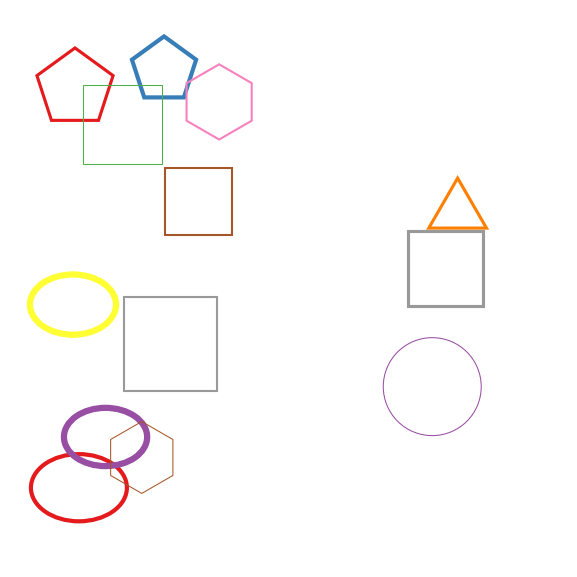[{"shape": "pentagon", "thickness": 1.5, "radius": 0.35, "center": [0.13, 0.847]}, {"shape": "oval", "thickness": 2, "radius": 0.42, "center": [0.137, 0.155]}, {"shape": "pentagon", "thickness": 2, "radius": 0.29, "center": [0.284, 0.878]}, {"shape": "square", "thickness": 0.5, "radius": 0.34, "center": [0.212, 0.784]}, {"shape": "circle", "thickness": 0.5, "radius": 0.42, "center": [0.748, 0.33]}, {"shape": "oval", "thickness": 3, "radius": 0.36, "center": [0.183, 0.242]}, {"shape": "triangle", "thickness": 1.5, "radius": 0.29, "center": [0.792, 0.633]}, {"shape": "oval", "thickness": 3, "radius": 0.37, "center": [0.126, 0.472]}, {"shape": "square", "thickness": 1, "radius": 0.29, "center": [0.344, 0.651]}, {"shape": "hexagon", "thickness": 0.5, "radius": 0.31, "center": [0.245, 0.207]}, {"shape": "hexagon", "thickness": 1, "radius": 0.33, "center": [0.379, 0.823]}, {"shape": "square", "thickness": 1.5, "radius": 0.32, "center": [0.771, 0.534]}, {"shape": "square", "thickness": 1, "radius": 0.4, "center": [0.295, 0.403]}]